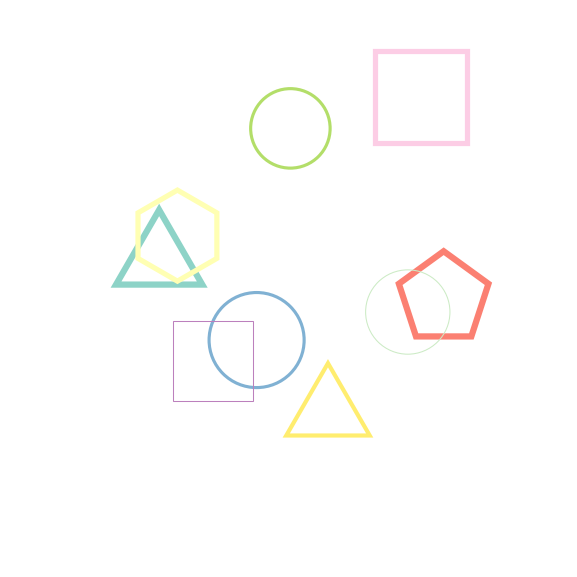[{"shape": "triangle", "thickness": 3, "radius": 0.43, "center": [0.276, 0.549]}, {"shape": "hexagon", "thickness": 2.5, "radius": 0.39, "center": [0.307, 0.591]}, {"shape": "pentagon", "thickness": 3, "radius": 0.41, "center": [0.768, 0.483]}, {"shape": "circle", "thickness": 1.5, "radius": 0.41, "center": [0.444, 0.41]}, {"shape": "circle", "thickness": 1.5, "radius": 0.34, "center": [0.503, 0.777]}, {"shape": "square", "thickness": 2.5, "radius": 0.4, "center": [0.729, 0.831]}, {"shape": "square", "thickness": 0.5, "radius": 0.35, "center": [0.369, 0.374]}, {"shape": "circle", "thickness": 0.5, "radius": 0.37, "center": [0.706, 0.459]}, {"shape": "triangle", "thickness": 2, "radius": 0.42, "center": [0.568, 0.287]}]